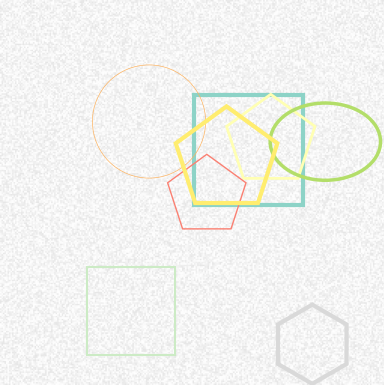[{"shape": "square", "thickness": 3, "radius": 0.71, "center": [0.645, 0.61]}, {"shape": "pentagon", "thickness": 2, "radius": 0.6, "center": [0.703, 0.634]}, {"shape": "pentagon", "thickness": 1, "radius": 0.54, "center": [0.537, 0.492]}, {"shape": "circle", "thickness": 0.5, "radius": 0.74, "center": [0.387, 0.684]}, {"shape": "oval", "thickness": 2.5, "radius": 0.72, "center": [0.845, 0.632]}, {"shape": "hexagon", "thickness": 3, "radius": 0.51, "center": [0.811, 0.106]}, {"shape": "square", "thickness": 1.5, "radius": 0.57, "center": [0.34, 0.193]}, {"shape": "pentagon", "thickness": 3, "radius": 0.69, "center": [0.588, 0.585]}]